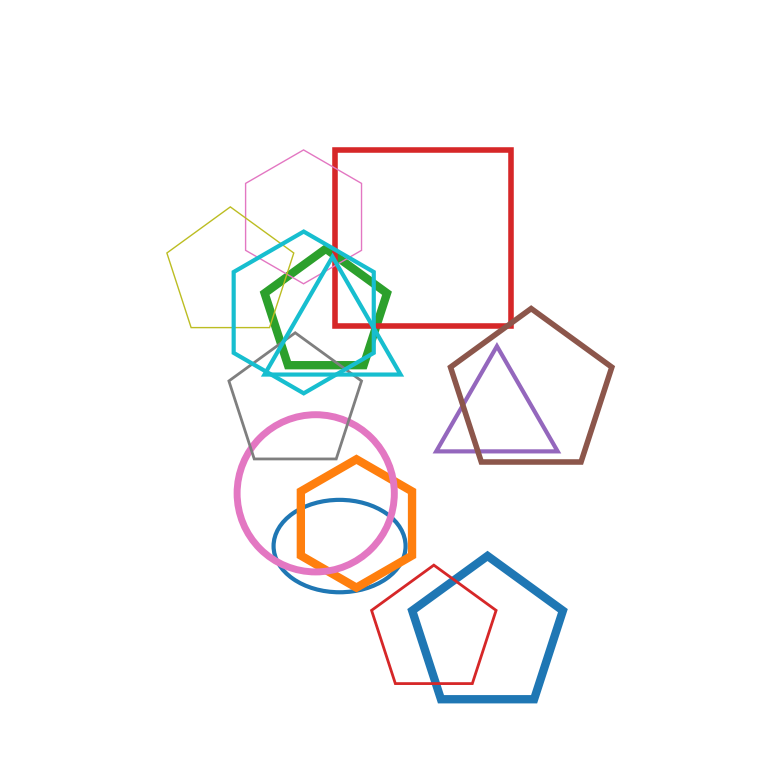[{"shape": "oval", "thickness": 1.5, "radius": 0.43, "center": [0.441, 0.291]}, {"shape": "pentagon", "thickness": 3, "radius": 0.51, "center": [0.633, 0.175]}, {"shape": "hexagon", "thickness": 3, "radius": 0.42, "center": [0.463, 0.32]}, {"shape": "pentagon", "thickness": 3, "radius": 0.42, "center": [0.423, 0.593]}, {"shape": "pentagon", "thickness": 1, "radius": 0.43, "center": [0.563, 0.181]}, {"shape": "square", "thickness": 2, "radius": 0.57, "center": [0.549, 0.691]}, {"shape": "triangle", "thickness": 1.5, "radius": 0.46, "center": [0.645, 0.459]}, {"shape": "pentagon", "thickness": 2, "radius": 0.55, "center": [0.69, 0.489]}, {"shape": "hexagon", "thickness": 0.5, "radius": 0.43, "center": [0.394, 0.718]}, {"shape": "circle", "thickness": 2.5, "radius": 0.51, "center": [0.41, 0.359]}, {"shape": "pentagon", "thickness": 1, "radius": 0.45, "center": [0.383, 0.477]}, {"shape": "pentagon", "thickness": 0.5, "radius": 0.43, "center": [0.299, 0.645]}, {"shape": "hexagon", "thickness": 1.5, "radius": 0.53, "center": [0.394, 0.594]}, {"shape": "triangle", "thickness": 1.5, "radius": 0.51, "center": [0.432, 0.565]}]